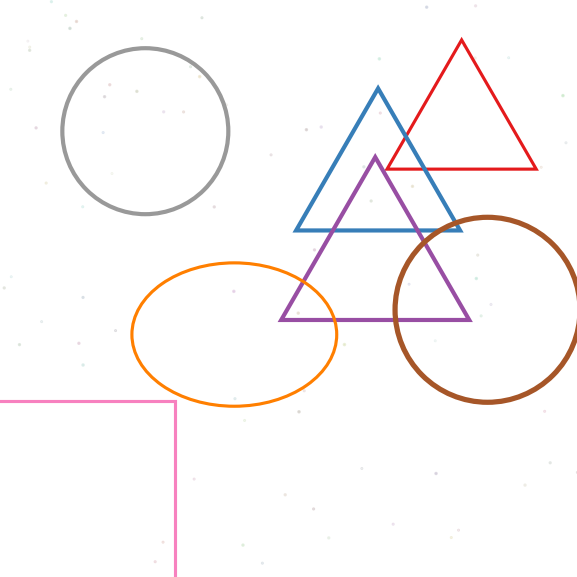[{"shape": "triangle", "thickness": 1.5, "radius": 0.75, "center": [0.799, 0.781]}, {"shape": "triangle", "thickness": 2, "radius": 0.82, "center": [0.655, 0.682]}, {"shape": "triangle", "thickness": 2, "radius": 0.94, "center": [0.65, 0.539]}, {"shape": "oval", "thickness": 1.5, "radius": 0.89, "center": [0.406, 0.42]}, {"shape": "circle", "thickness": 2.5, "radius": 0.8, "center": [0.844, 0.463]}, {"shape": "square", "thickness": 1.5, "radius": 0.91, "center": [0.12, 0.122]}, {"shape": "circle", "thickness": 2, "radius": 0.72, "center": [0.252, 0.772]}]